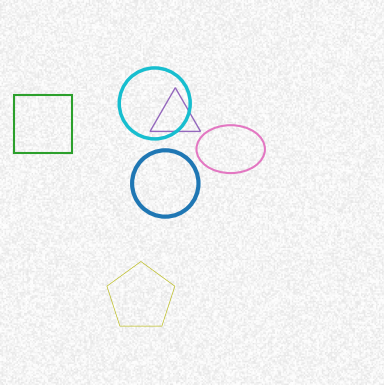[{"shape": "circle", "thickness": 3, "radius": 0.43, "center": [0.429, 0.523]}, {"shape": "square", "thickness": 1.5, "radius": 0.37, "center": [0.111, 0.678]}, {"shape": "triangle", "thickness": 1, "radius": 0.38, "center": [0.455, 0.697]}, {"shape": "oval", "thickness": 1.5, "radius": 0.44, "center": [0.599, 0.613]}, {"shape": "pentagon", "thickness": 0.5, "radius": 0.46, "center": [0.366, 0.228]}, {"shape": "circle", "thickness": 2.5, "radius": 0.46, "center": [0.402, 0.731]}]